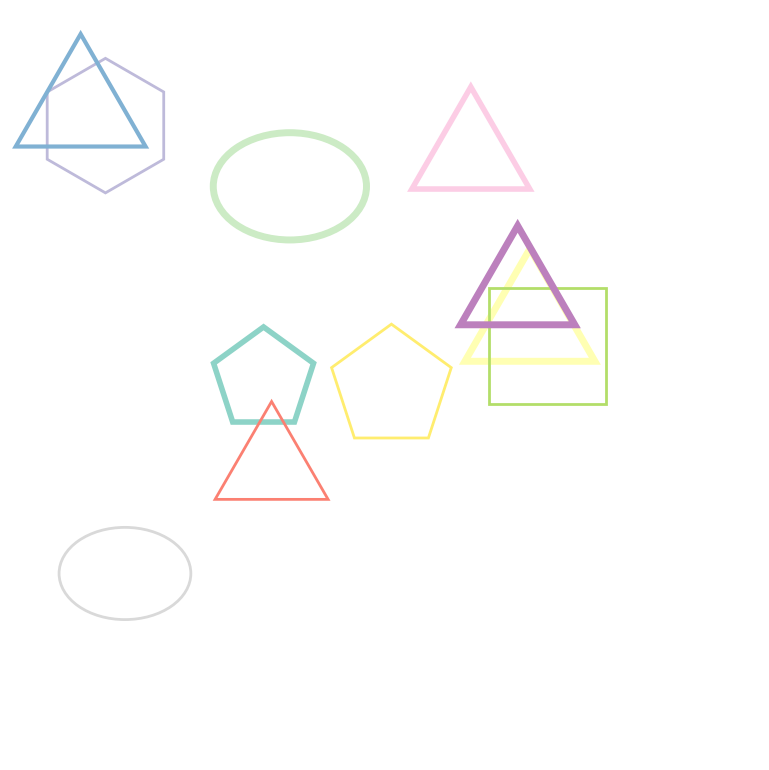[{"shape": "pentagon", "thickness": 2, "radius": 0.34, "center": [0.342, 0.507]}, {"shape": "triangle", "thickness": 2.5, "radius": 0.49, "center": [0.688, 0.58]}, {"shape": "hexagon", "thickness": 1, "radius": 0.44, "center": [0.137, 0.837]}, {"shape": "triangle", "thickness": 1, "radius": 0.42, "center": [0.353, 0.394]}, {"shape": "triangle", "thickness": 1.5, "radius": 0.49, "center": [0.105, 0.858]}, {"shape": "square", "thickness": 1, "radius": 0.38, "center": [0.711, 0.551]}, {"shape": "triangle", "thickness": 2, "radius": 0.44, "center": [0.611, 0.799]}, {"shape": "oval", "thickness": 1, "radius": 0.43, "center": [0.162, 0.255]}, {"shape": "triangle", "thickness": 2.5, "radius": 0.43, "center": [0.672, 0.621]}, {"shape": "oval", "thickness": 2.5, "radius": 0.5, "center": [0.376, 0.758]}, {"shape": "pentagon", "thickness": 1, "radius": 0.41, "center": [0.508, 0.497]}]